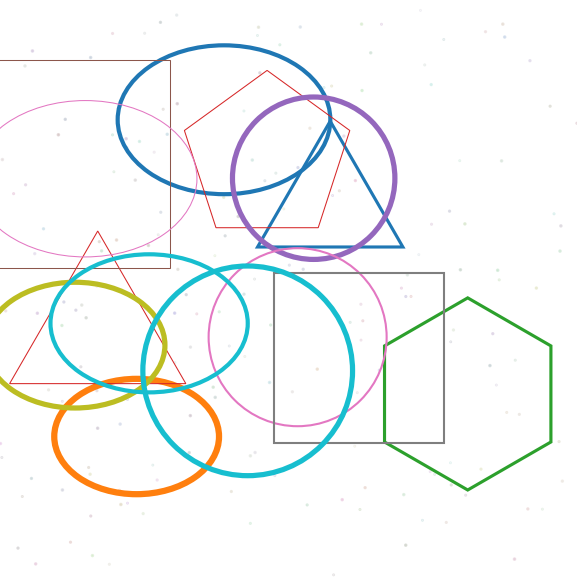[{"shape": "oval", "thickness": 2, "radius": 0.92, "center": [0.388, 0.792]}, {"shape": "triangle", "thickness": 1.5, "radius": 0.73, "center": [0.572, 0.644]}, {"shape": "oval", "thickness": 3, "radius": 0.71, "center": [0.237, 0.243]}, {"shape": "hexagon", "thickness": 1.5, "radius": 0.83, "center": [0.81, 0.317]}, {"shape": "triangle", "thickness": 0.5, "radius": 0.88, "center": [0.169, 0.423]}, {"shape": "pentagon", "thickness": 0.5, "radius": 0.75, "center": [0.462, 0.727]}, {"shape": "circle", "thickness": 2.5, "radius": 0.7, "center": [0.543, 0.691]}, {"shape": "square", "thickness": 0.5, "radius": 0.9, "center": [0.114, 0.715]}, {"shape": "oval", "thickness": 0.5, "radius": 0.97, "center": [0.148, 0.69]}, {"shape": "circle", "thickness": 1, "radius": 0.77, "center": [0.515, 0.415]}, {"shape": "square", "thickness": 1, "radius": 0.74, "center": [0.621, 0.38]}, {"shape": "oval", "thickness": 2.5, "radius": 0.78, "center": [0.13, 0.402]}, {"shape": "oval", "thickness": 2, "radius": 0.85, "center": [0.258, 0.439]}, {"shape": "circle", "thickness": 2.5, "radius": 0.91, "center": [0.429, 0.357]}]